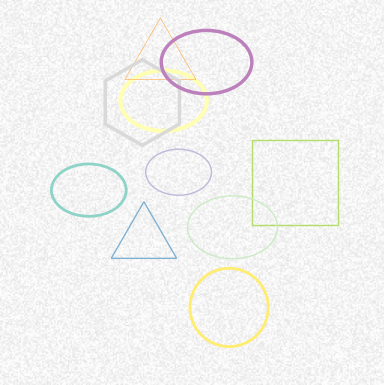[{"shape": "oval", "thickness": 2, "radius": 0.49, "center": [0.231, 0.506]}, {"shape": "oval", "thickness": 3, "radius": 0.56, "center": [0.425, 0.738]}, {"shape": "oval", "thickness": 1, "radius": 0.43, "center": [0.464, 0.553]}, {"shape": "triangle", "thickness": 1, "radius": 0.49, "center": [0.374, 0.378]}, {"shape": "triangle", "thickness": 0.5, "radius": 0.53, "center": [0.417, 0.847]}, {"shape": "square", "thickness": 1, "radius": 0.55, "center": [0.766, 0.526]}, {"shape": "hexagon", "thickness": 2.5, "radius": 0.56, "center": [0.37, 0.734]}, {"shape": "oval", "thickness": 2.5, "radius": 0.59, "center": [0.537, 0.839]}, {"shape": "oval", "thickness": 1, "radius": 0.58, "center": [0.604, 0.41]}, {"shape": "circle", "thickness": 2, "radius": 0.51, "center": [0.595, 0.201]}]